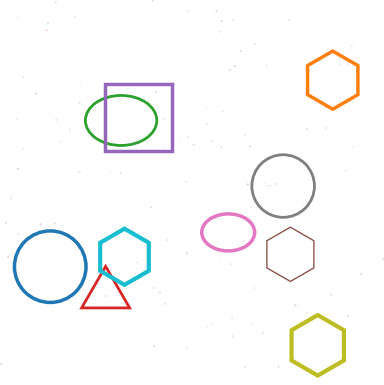[{"shape": "circle", "thickness": 2.5, "radius": 0.46, "center": [0.13, 0.307]}, {"shape": "hexagon", "thickness": 2.5, "radius": 0.38, "center": [0.864, 0.792]}, {"shape": "oval", "thickness": 2, "radius": 0.46, "center": [0.315, 0.687]}, {"shape": "triangle", "thickness": 2, "radius": 0.36, "center": [0.274, 0.236]}, {"shape": "square", "thickness": 2.5, "radius": 0.44, "center": [0.36, 0.695]}, {"shape": "hexagon", "thickness": 1, "radius": 0.35, "center": [0.754, 0.339]}, {"shape": "oval", "thickness": 2.5, "radius": 0.34, "center": [0.593, 0.396]}, {"shape": "circle", "thickness": 2, "radius": 0.41, "center": [0.735, 0.517]}, {"shape": "hexagon", "thickness": 3, "radius": 0.39, "center": [0.825, 0.103]}, {"shape": "hexagon", "thickness": 3, "radius": 0.36, "center": [0.323, 0.333]}]